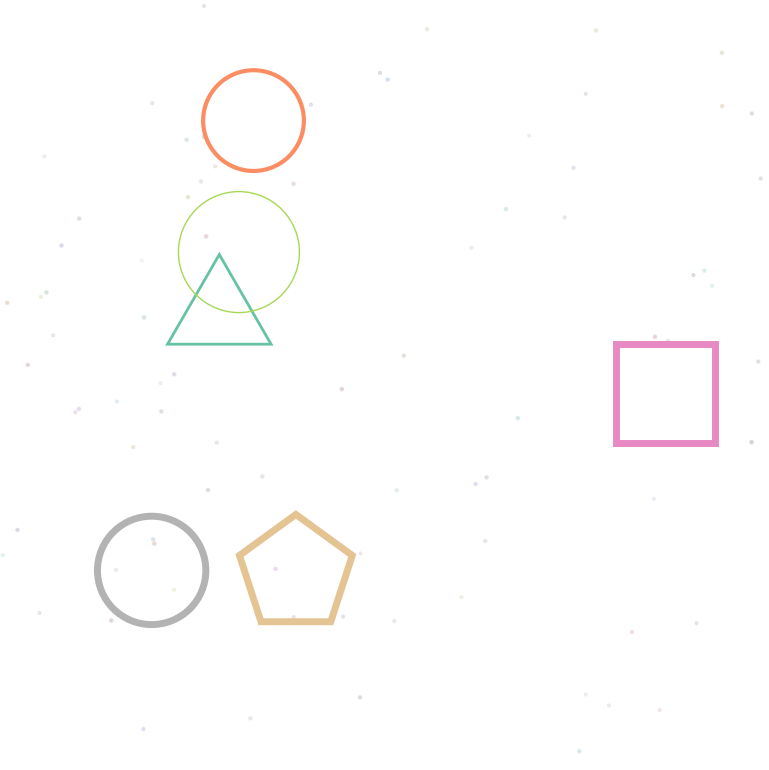[{"shape": "triangle", "thickness": 1, "radius": 0.39, "center": [0.285, 0.592]}, {"shape": "circle", "thickness": 1.5, "radius": 0.33, "center": [0.329, 0.843]}, {"shape": "square", "thickness": 2.5, "radius": 0.32, "center": [0.865, 0.489]}, {"shape": "circle", "thickness": 0.5, "radius": 0.39, "center": [0.31, 0.673]}, {"shape": "pentagon", "thickness": 2.5, "radius": 0.39, "center": [0.384, 0.255]}, {"shape": "circle", "thickness": 2.5, "radius": 0.35, "center": [0.197, 0.259]}]